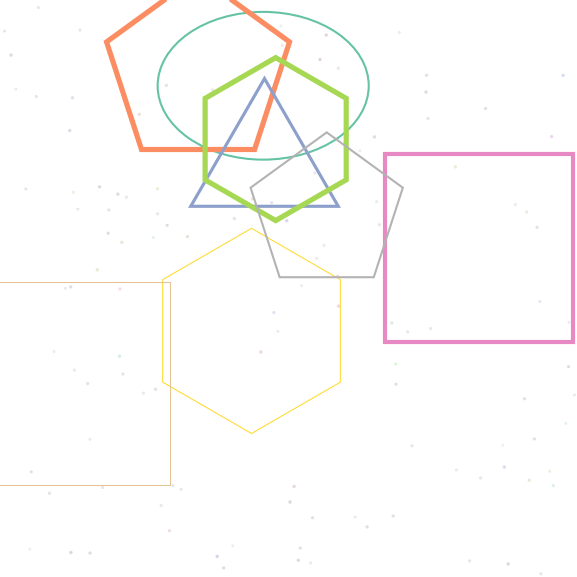[{"shape": "oval", "thickness": 1, "radius": 0.91, "center": [0.456, 0.851]}, {"shape": "pentagon", "thickness": 2.5, "radius": 0.83, "center": [0.343, 0.875]}, {"shape": "triangle", "thickness": 1.5, "radius": 0.74, "center": [0.458, 0.716]}, {"shape": "square", "thickness": 2, "radius": 0.81, "center": [0.83, 0.57]}, {"shape": "hexagon", "thickness": 2.5, "radius": 0.71, "center": [0.477, 0.758]}, {"shape": "hexagon", "thickness": 0.5, "radius": 0.89, "center": [0.436, 0.426]}, {"shape": "square", "thickness": 0.5, "radius": 0.88, "center": [0.119, 0.335]}, {"shape": "pentagon", "thickness": 1, "radius": 0.69, "center": [0.566, 0.631]}]